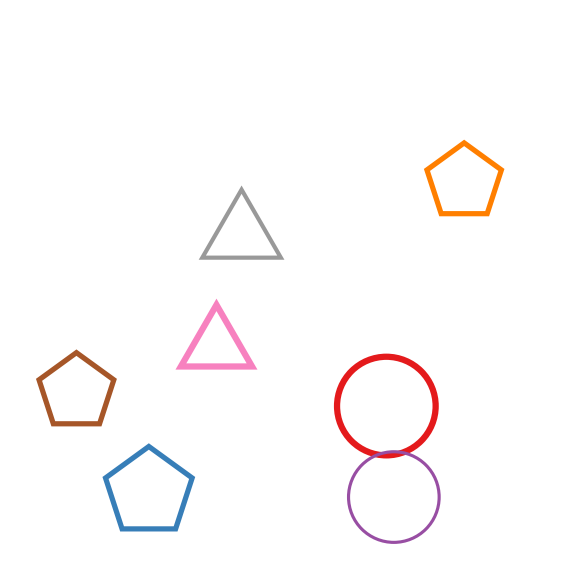[{"shape": "circle", "thickness": 3, "radius": 0.43, "center": [0.669, 0.296]}, {"shape": "pentagon", "thickness": 2.5, "radius": 0.39, "center": [0.258, 0.147]}, {"shape": "circle", "thickness": 1.5, "radius": 0.39, "center": [0.682, 0.138]}, {"shape": "pentagon", "thickness": 2.5, "radius": 0.34, "center": [0.804, 0.684]}, {"shape": "pentagon", "thickness": 2.5, "radius": 0.34, "center": [0.132, 0.32]}, {"shape": "triangle", "thickness": 3, "radius": 0.36, "center": [0.375, 0.4]}, {"shape": "triangle", "thickness": 2, "radius": 0.39, "center": [0.418, 0.592]}]